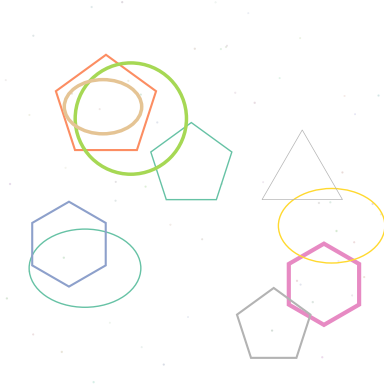[{"shape": "pentagon", "thickness": 1, "radius": 0.55, "center": [0.497, 0.571]}, {"shape": "oval", "thickness": 1, "radius": 0.73, "center": [0.221, 0.303]}, {"shape": "pentagon", "thickness": 1.5, "radius": 0.68, "center": [0.275, 0.721]}, {"shape": "hexagon", "thickness": 1.5, "radius": 0.55, "center": [0.179, 0.366]}, {"shape": "hexagon", "thickness": 3, "radius": 0.53, "center": [0.841, 0.262]}, {"shape": "circle", "thickness": 2.5, "radius": 0.72, "center": [0.34, 0.692]}, {"shape": "oval", "thickness": 1, "radius": 0.69, "center": [0.861, 0.414]}, {"shape": "oval", "thickness": 2.5, "radius": 0.5, "center": [0.268, 0.723]}, {"shape": "triangle", "thickness": 0.5, "radius": 0.6, "center": [0.785, 0.542]}, {"shape": "pentagon", "thickness": 1.5, "radius": 0.5, "center": [0.711, 0.152]}]